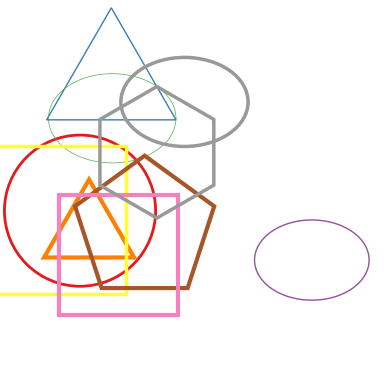[{"shape": "circle", "thickness": 2, "radius": 0.98, "center": [0.208, 0.453]}, {"shape": "triangle", "thickness": 1, "radius": 0.97, "center": [0.289, 0.786]}, {"shape": "oval", "thickness": 0.5, "radius": 0.83, "center": [0.291, 0.693]}, {"shape": "oval", "thickness": 1, "radius": 0.74, "center": [0.81, 0.324]}, {"shape": "triangle", "thickness": 3, "radius": 0.68, "center": [0.231, 0.399]}, {"shape": "square", "thickness": 2.5, "radius": 0.96, "center": [0.135, 0.429]}, {"shape": "pentagon", "thickness": 3, "radius": 0.95, "center": [0.376, 0.406]}, {"shape": "square", "thickness": 3, "radius": 0.78, "center": [0.308, 0.337]}, {"shape": "hexagon", "thickness": 2.5, "radius": 0.85, "center": [0.407, 0.604]}, {"shape": "oval", "thickness": 2.5, "radius": 0.83, "center": [0.479, 0.735]}]